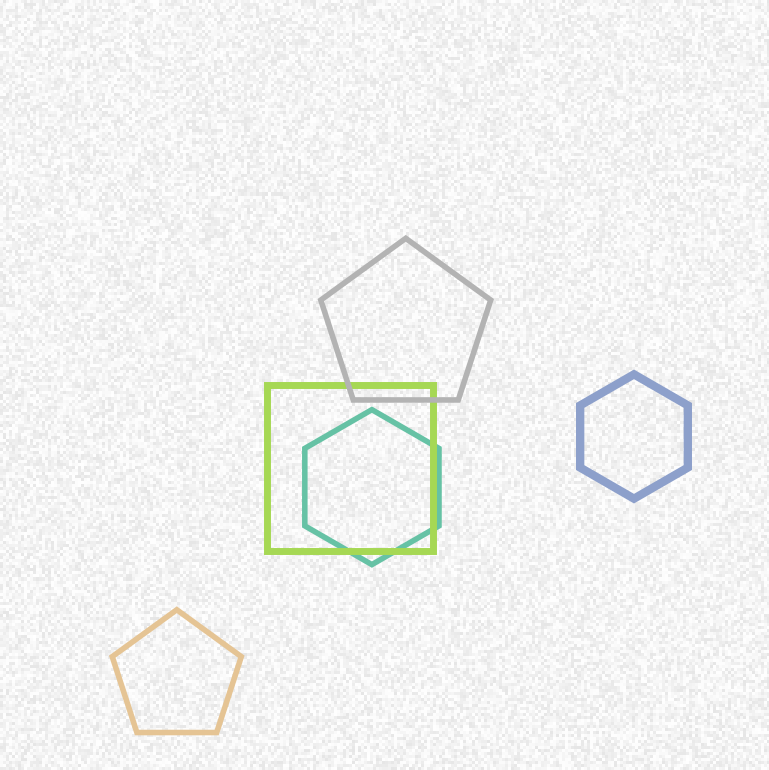[{"shape": "hexagon", "thickness": 2, "radius": 0.5, "center": [0.483, 0.367]}, {"shape": "hexagon", "thickness": 3, "radius": 0.4, "center": [0.823, 0.433]}, {"shape": "square", "thickness": 2.5, "radius": 0.54, "center": [0.455, 0.392]}, {"shape": "pentagon", "thickness": 2, "radius": 0.44, "center": [0.23, 0.12]}, {"shape": "pentagon", "thickness": 2, "radius": 0.58, "center": [0.527, 0.574]}]